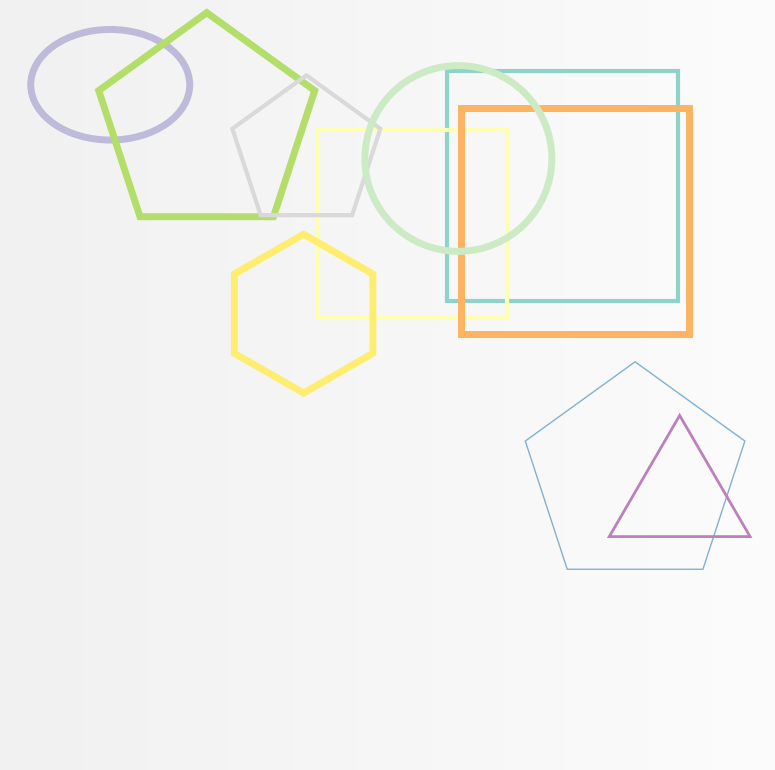[{"shape": "square", "thickness": 1.5, "radius": 0.74, "center": [0.726, 0.758]}, {"shape": "square", "thickness": 1.5, "radius": 0.61, "center": [0.532, 0.709]}, {"shape": "oval", "thickness": 2.5, "radius": 0.51, "center": [0.142, 0.89]}, {"shape": "pentagon", "thickness": 0.5, "radius": 0.74, "center": [0.819, 0.381]}, {"shape": "square", "thickness": 2.5, "radius": 0.74, "center": [0.742, 0.713]}, {"shape": "pentagon", "thickness": 2.5, "radius": 0.73, "center": [0.267, 0.837]}, {"shape": "pentagon", "thickness": 1.5, "radius": 0.5, "center": [0.395, 0.802]}, {"shape": "triangle", "thickness": 1, "radius": 0.52, "center": [0.877, 0.356]}, {"shape": "circle", "thickness": 2.5, "radius": 0.6, "center": [0.591, 0.794]}, {"shape": "hexagon", "thickness": 2.5, "radius": 0.52, "center": [0.392, 0.593]}]